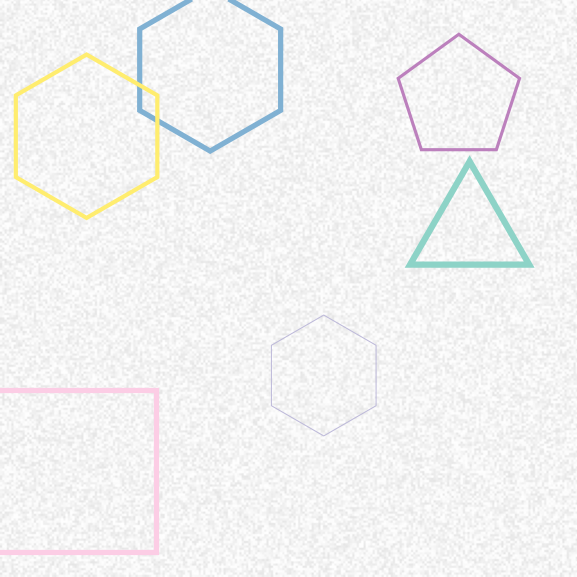[{"shape": "triangle", "thickness": 3, "radius": 0.6, "center": [0.813, 0.6]}, {"shape": "hexagon", "thickness": 0.5, "radius": 0.52, "center": [0.561, 0.349]}, {"shape": "hexagon", "thickness": 2.5, "radius": 0.7, "center": [0.364, 0.878]}, {"shape": "square", "thickness": 2.5, "radius": 0.7, "center": [0.131, 0.183]}, {"shape": "pentagon", "thickness": 1.5, "radius": 0.55, "center": [0.795, 0.829]}, {"shape": "hexagon", "thickness": 2, "radius": 0.71, "center": [0.15, 0.763]}]